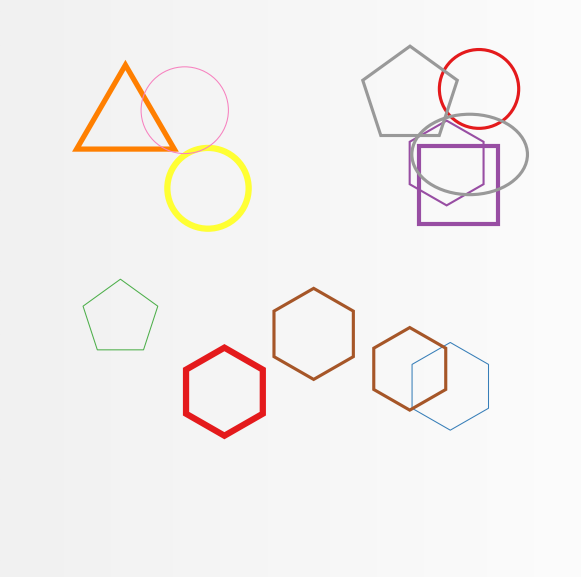[{"shape": "hexagon", "thickness": 3, "radius": 0.38, "center": [0.386, 0.321]}, {"shape": "circle", "thickness": 1.5, "radius": 0.34, "center": [0.824, 0.845]}, {"shape": "hexagon", "thickness": 0.5, "radius": 0.38, "center": [0.775, 0.33]}, {"shape": "pentagon", "thickness": 0.5, "radius": 0.34, "center": [0.207, 0.448]}, {"shape": "square", "thickness": 2, "radius": 0.34, "center": [0.788, 0.679]}, {"shape": "hexagon", "thickness": 1, "radius": 0.37, "center": [0.768, 0.717]}, {"shape": "triangle", "thickness": 2.5, "radius": 0.49, "center": [0.216, 0.79]}, {"shape": "circle", "thickness": 3, "radius": 0.35, "center": [0.358, 0.673]}, {"shape": "hexagon", "thickness": 1.5, "radius": 0.39, "center": [0.54, 0.421]}, {"shape": "hexagon", "thickness": 1.5, "radius": 0.36, "center": [0.705, 0.36]}, {"shape": "circle", "thickness": 0.5, "radius": 0.38, "center": [0.318, 0.808]}, {"shape": "oval", "thickness": 1.5, "radius": 0.5, "center": [0.808, 0.732]}, {"shape": "pentagon", "thickness": 1.5, "radius": 0.43, "center": [0.705, 0.834]}]